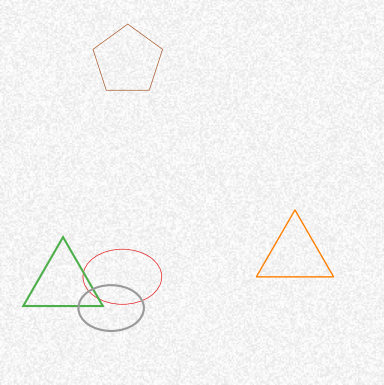[{"shape": "oval", "thickness": 0.5, "radius": 0.51, "center": [0.318, 0.281]}, {"shape": "triangle", "thickness": 1.5, "radius": 0.6, "center": [0.164, 0.265]}, {"shape": "triangle", "thickness": 1, "radius": 0.58, "center": [0.766, 0.339]}, {"shape": "pentagon", "thickness": 0.5, "radius": 0.48, "center": [0.332, 0.842]}, {"shape": "oval", "thickness": 1.5, "radius": 0.43, "center": [0.289, 0.2]}]